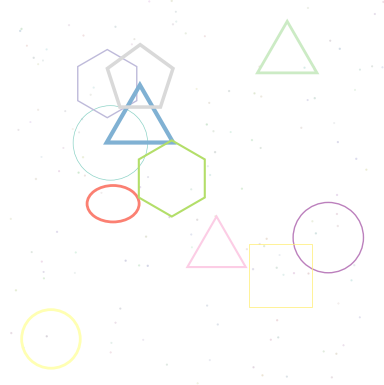[{"shape": "circle", "thickness": 0.5, "radius": 0.48, "center": [0.287, 0.629]}, {"shape": "circle", "thickness": 2, "radius": 0.38, "center": [0.132, 0.12]}, {"shape": "hexagon", "thickness": 1, "radius": 0.44, "center": [0.279, 0.783]}, {"shape": "oval", "thickness": 2, "radius": 0.34, "center": [0.294, 0.471]}, {"shape": "triangle", "thickness": 3, "radius": 0.5, "center": [0.363, 0.68]}, {"shape": "hexagon", "thickness": 1.5, "radius": 0.49, "center": [0.446, 0.537]}, {"shape": "triangle", "thickness": 1.5, "radius": 0.44, "center": [0.562, 0.35]}, {"shape": "pentagon", "thickness": 2.5, "radius": 0.45, "center": [0.364, 0.794]}, {"shape": "circle", "thickness": 1, "radius": 0.46, "center": [0.853, 0.383]}, {"shape": "triangle", "thickness": 2, "radius": 0.45, "center": [0.746, 0.855]}, {"shape": "square", "thickness": 0.5, "radius": 0.41, "center": [0.73, 0.285]}]